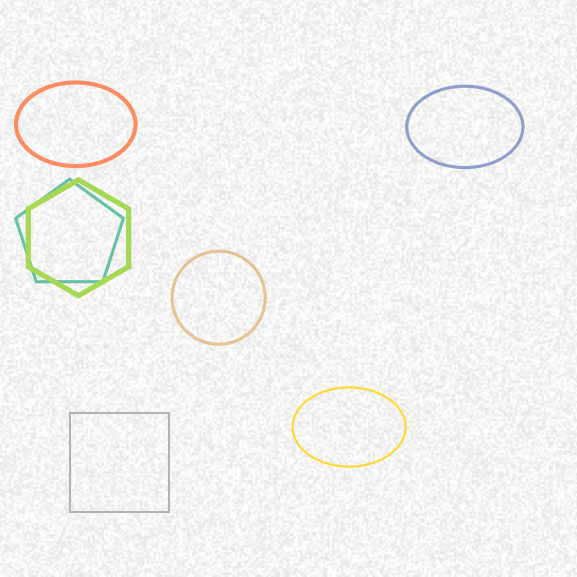[{"shape": "pentagon", "thickness": 1.5, "radius": 0.49, "center": [0.12, 0.591]}, {"shape": "oval", "thickness": 2, "radius": 0.52, "center": [0.131, 0.784]}, {"shape": "oval", "thickness": 1.5, "radius": 0.5, "center": [0.805, 0.779]}, {"shape": "hexagon", "thickness": 2.5, "radius": 0.5, "center": [0.136, 0.587]}, {"shape": "oval", "thickness": 1, "radius": 0.49, "center": [0.605, 0.26]}, {"shape": "circle", "thickness": 1.5, "radius": 0.4, "center": [0.379, 0.484]}, {"shape": "square", "thickness": 1, "radius": 0.43, "center": [0.206, 0.198]}]